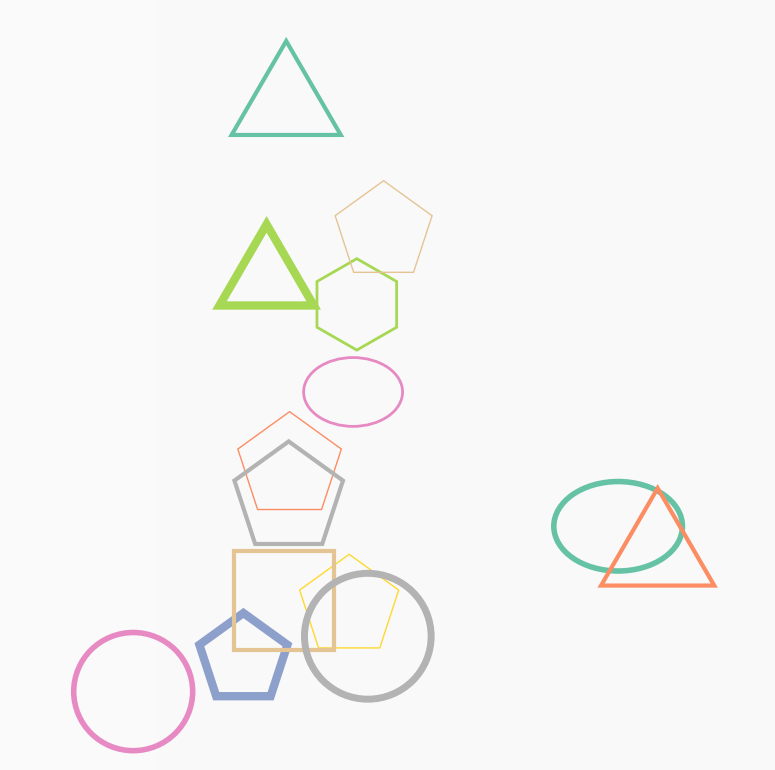[{"shape": "triangle", "thickness": 1.5, "radius": 0.41, "center": [0.369, 0.865]}, {"shape": "oval", "thickness": 2, "radius": 0.41, "center": [0.798, 0.317]}, {"shape": "pentagon", "thickness": 0.5, "radius": 0.35, "center": [0.374, 0.395]}, {"shape": "triangle", "thickness": 1.5, "radius": 0.42, "center": [0.849, 0.282]}, {"shape": "pentagon", "thickness": 3, "radius": 0.3, "center": [0.314, 0.144]}, {"shape": "circle", "thickness": 2, "radius": 0.38, "center": [0.172, 0.102]}, {"shape": "oval", "thickness": 1, "radius": 0.32, "center": [0.456, 0.491]}, {"shape": "triangle", "thickness": 3, "radius": 0.35, "center": [0.344, 0.638]}, {"shape": "hexagon", "thickness": 1, "radius": 0.3, "center": [0.46, 0.605]}, {"shape": "pentagon", "thickness": 0.5, "radius": 0.34, "center": [0.451, 0.213]}, {"shape": "pentagon", "thickness": 0.5, "radius": 0.33, "center": [0.495, 0.7]}, {"shape": "square", "thickness": 1.5, "radius": 0.32, "center": [0.367, 0.22]}, {"shape": "pentagon", "thickness": 1.5, "radius": 0.37, "center": [0.373, 0.353]}, {"shape": "circle", "thickness": 2.5, "radius": 0.41, "center": [0.475, 0.174]}]